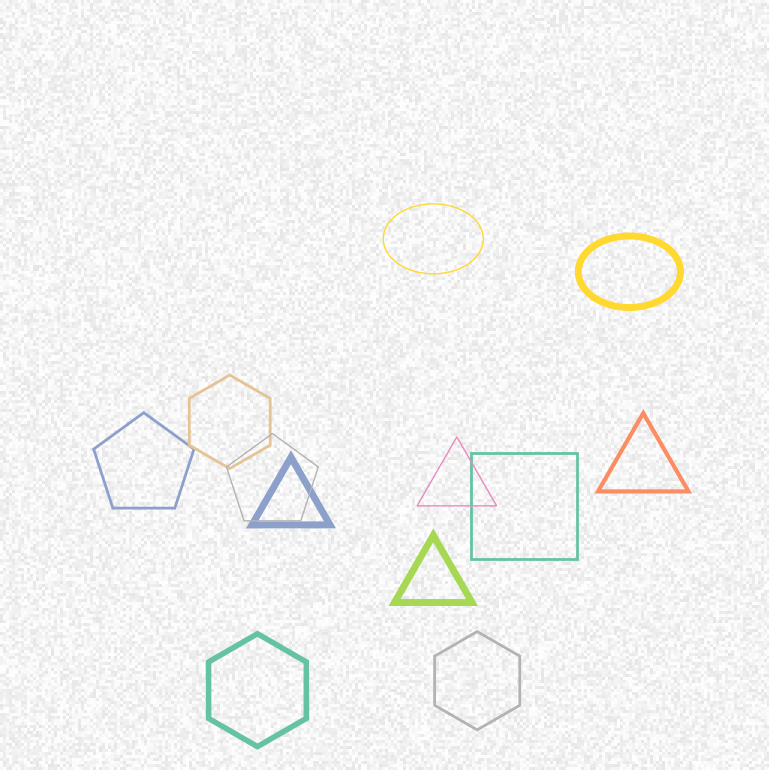[{"shape": "square", "thickness": 1, "radius": 0.34, "center": [0.68, 0.343]}, {"shape": "hexagon", "thickness": 2, "radius": 0.37, "center": [0.334, 0.104]}, {"shape": "triangle", "thickness": 1.5, "radius": 0.34, "center": [0.835, 0.396]}, {"shape": "triangle", "thickness": 2.5, "radius": 0.29, "center": [0.378, 0.348]}, {"shape": "pentagon", "thickness": 1, "radius": 0.34, "center": [0.187, 0.396]}, {"shape": "triangle", "thickness": 0.5, "radius": 0.3, "center": [0.593, 0.373]}, {"shape": "triangle", "thickness": 2.5, "radius": 0.29, "center": [0.563, 0.247]}, {"shape": "oval", "thickness": 2.5, "radius": 0.33, "center": [0.817, 0.647]}, {"shape": "oval", "thickness": 0.5, "radius": 0.32, "center": [0.563, 0.69]}, {"shape": "hexagon", "thickness": 1, "radius": 0.3, "center": [0.298, 0.452]}, {"shape": "pentagon", "thickness": 0.5, "radius": 0.31, "center": [0.354, 0.374]}, {"shape": "hexagon", "thickness": 1, "radius": 0.32, "center": [0.62, 0.116]}]